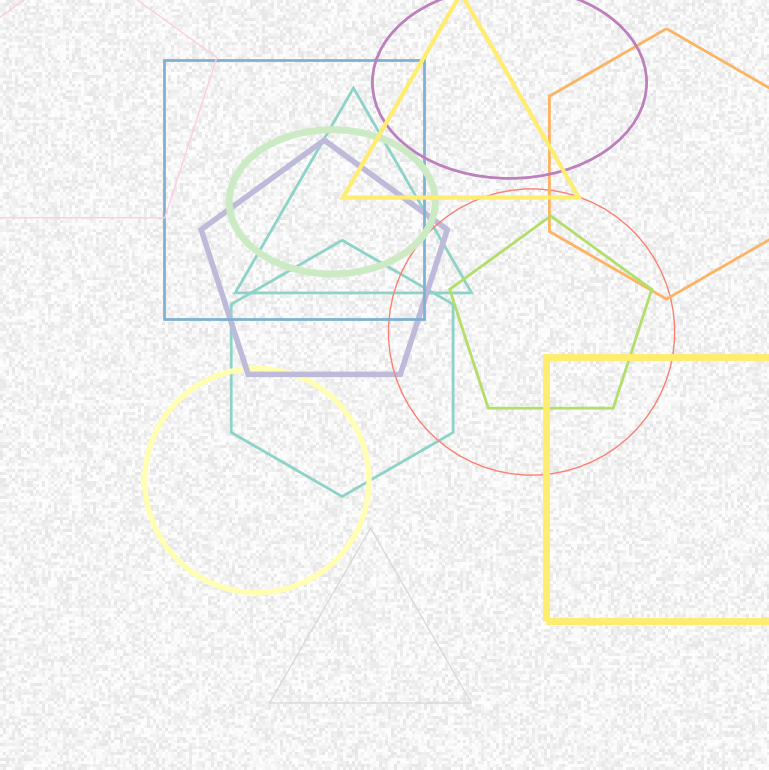[{"shape": "triangle", "thickness": 1, "radius": 0.89, "center": [0.459, 0.708]}, {"shape": "hexagon", "thickness": 1, "radius": 0.83, "center": [0.444, 0.522]}, {"shape": "circle", "thickness": 2, "radius": 0.73, "center": [0.334, 0.376]}, {"shape": "pentagon", "thickness": 2, "radius": 0.84, "center": [0.421, 0.65]}, {"shape": "circle", "thickness": 0.5, "radius": 0.93, "center": [0.69, 0.569]}, {"shape": "square", "thickness": 1, "radius": 0.84, "center": [0.382, 0.754]}, {"shape": "hexagon", "thickness": 1, "radius": 0.88, "center": [0.866, 0.787]}, {"shape": "pentagon", "thickness": 1, "radius": 0.69, "center": [0.715, 0.582]}, {"shape": "pentagon", "thickness": 0.5, "radius": 0.93, "center": [0.105, 0.868]}, {"shape": "triangle", "thickness": 0.5, "radius": 0.76, "center": [0.481, 0.163]}, {"shape": "oval", "thickness": 1, "radius": 0.89, "center": [0.662, 0.893]}, {"shape": "oval", "thickness": 2.5, "radius": 0.67, "center": [0.431, 0.738]}, {"shape": "triangle", "thickness": 1.5, "radius": 0.88, "center": [0.599, 0.832]}, {"shape": "square", "thickness": 2.5, "radius": 0.86, "center": [0.88, 0.365]}]